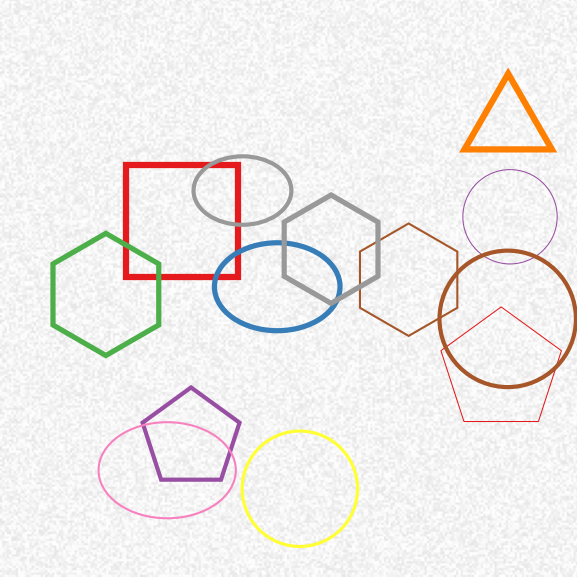[{"shape": "pentagon", "thickness": 0.5, "radius": 0.55, "center": [0.868, 0.358]}, {"shape": "square", "thickness": 3, "radius": 0.48, "center": [0.316, 0.616]}, {"shape": "oval", "thickness": 2.5, "radius": 0.54, "center": [0.48, 0.503]}, {"shape": "hexagon", "thickness": 2.5, "radius": 0.53, "center": [0.183, 0.489]}, {"shape": "circle", "thickness": 0.5, "radius": 0.41, "center": [0.883, 0.624]}, {"shape": "pentagon", "thickness": 2, "radius": 0.44, "center": [0.331, 0.24]}, {"shape": "triangle", "thickness": 3, "radius": 0.44, "center": [0.88, 0.784]}, {"shape": "circle", "thickness": 1.5, "radius": 0.5, "center": [0.519, 0.153]}, {"shape": "hexagon", "thickness": 1, "radius": 0.49, "center": [0.708, 0.515]}, {"shape": "circle", "thickness": 2, "radius": 0.59, "center": [0.879, 0.447]}, {"shape": "oval", "thickness": 1, "radius": 0.59, "center": [0.29, 0.185]}, {"shape": "hexagon", "thickness": 2.5, "radius": 0.47, "center": [0.573, 0.568]}, {"shape": "oval", "thickness": 2, "radius": 0.42, "center": [0.42, 0.669]}]